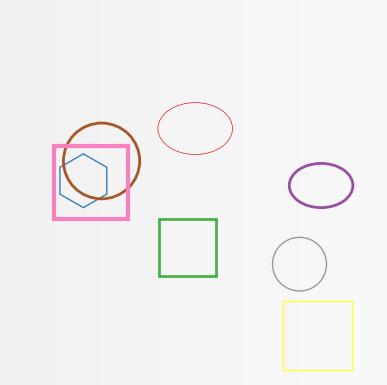[{"shape": "oval", "thickness": 0.5, "radius": 0.48, "center": [0.504, 0.666]}, {"shape": "hexagon", "thickness": 1, "radius": 0.35, "center": [0.215, 0.531]}, {"shape": "square", "thickness": 2, "radius": 0.37, "center": [0.484, 0.357]}, {"shape": "oval", "thickness": 2, "radius": 0.41, "center": [0.829, 0.518]}, {"shape": "square", "thickness": 1, "radius": 0.44, "center": [0.82, 0.128]}, {"shape": "circle", "thickness": 2, "radius": 0.49, "center": [0.262, 0.582]}, {"shape": "square", "thickness": 3, "radius": 0.48, "center": [0.236, 0.526]}, {"shape": "circle", "thickness": 1, "radius": 0.35, "center": [0.773, 0.314]}]